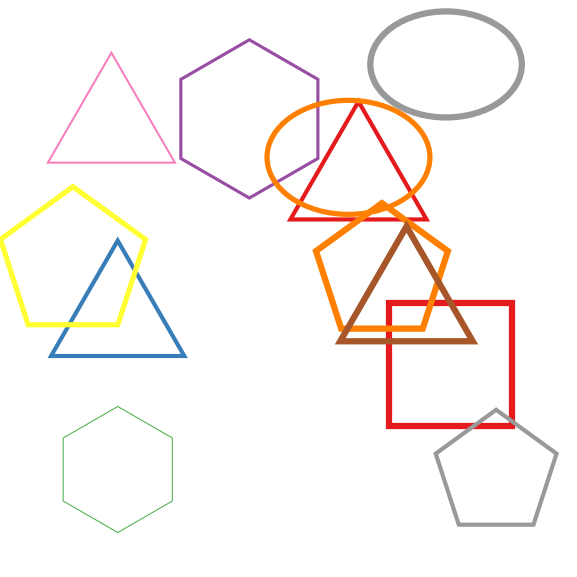[{"shape": "triangle", "thickness": 2, "radius": 0.68, "center": [0.621, 0.687]}, {"shape": "square", "thickness": 3, "radius": 0.53, "center": [0.78, 0.369]}, {"shape": "triangle", "thickness": 2, "radius": 0.67, "center": [0.204, 0.449]}, {"shape": "hexagon", "thickness": 0.5, "radius": 0.55, "center": [0.204, 0.186]}, {"shape": "hexagon", "thickness": 1.5, "radius": 0.68, "center": [0.432, 0.793]}, {"shape": "oval", "thickness": 2.5, "radius": 0.71, "center": [0.603, 0.727]}, {"shape": "pentagon", "thickness": 3, "radius": 0.6, "center": [0.661, 0.527]}, {"shape": "pentagon", "thickness": 2.5, "radius": 0.66, "center": [0.126, 0.544]}, {"shape": "triangle", "thickness": 3, "radius": 0.66, "center": [0.704, 0.474]}, {"shape": "triangle", "thickness": 1, "radius": 0.63, "center": [0.193, 0.781]}, {"shape": "pentagon", "thickness": 2, "radius": 0.55, "center": [0.859, 0.18]}, {"shape": "oval", "thickness": 3, "radius": 0.66, "center": [0.772, 0.888]}]